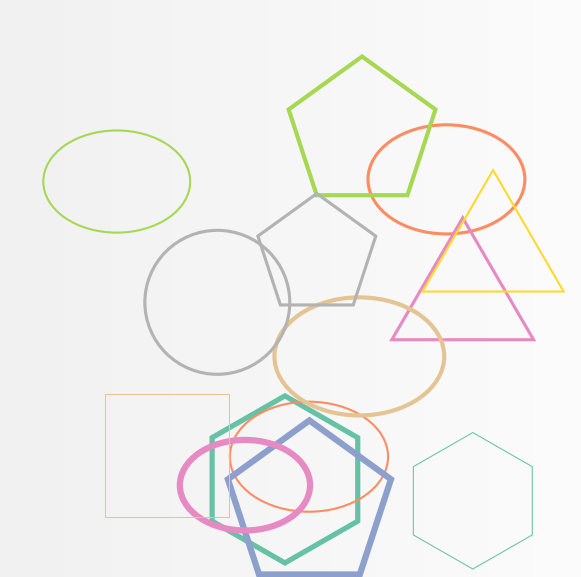[{"shape": "hexagon", "thickness": 0.5, "radius": 0.59, "center": [0.813, 0.132]}, {"shape": "hexagon", "thickness": 2.5, "radius": 0.72, "center": [0.49, 0.169]}, {"shape": "oval", "thickness": 1, "radius": 0.68, "center": [0.532, 0.208]}, {"shape": "oval", "thickness": 1.5, "radius": 0.67, "center": [0.768, 0.689]}, {"shape": "pentagon", "thickness": 3, "radius": 0.74, "center": [0.532, 0.124]}, {"shape": "oval", "thickness": 3, "radius": 0.56, "center": [0.421, 0.159]}, {"shape": "triangle", "thickness": 1.5, "radius": 0.7, "center": [0.796, 0.481]}, {"shape": "oval", "thickness": 1, "radius": 0.63, "center": [0.201, 0.685]}, {"shape": "pentagon", "thickness": 2, "radius": 0.66, "center": [0.623, 0.769]}, {"shape": "triangle", "thickness": 1, "radius": 0.7, "center": [0.848, 0.564]}, {"shape": "square", "thickness": 0.5, "radius": 0.53, "center": [0.287, 0.21]}, {"shape": "oval", "thickness": 2, "radius": 0.73, "center": [0.618, 0.382]}, {"shape": "pentagon", "thickness": 1.5, "radius": 0.53, "center": [0.545, 0.557]}, {"shape": "circle", "thickness": 1.5, "radius": 0.62, "center": [0.374, 0.476]}]